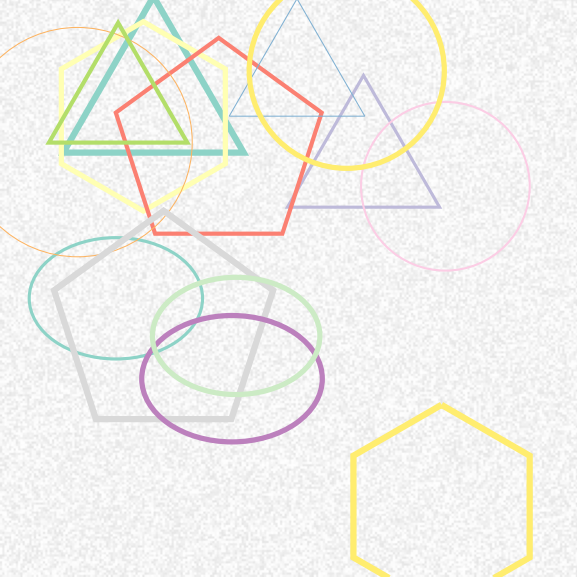[{"shape": "triangle", "thickness": 3, "radius": 0.9, "center": [0.266, 0.825]}, {"shape": "oval", "thickness": 1.5, "radius": 0.75, "center": [0.201, 0.483]}, {"shape": "hexagon", "thickness": 2.5, "radius": 0.82, "center": [0.248, 0.798]}, {"shape": "triangle", "thickness": 1.5, "radius": 0.76, "center": [0.629, 0.716]}, {"shape": "pentagon", "thickness": 2, "radius": 0.94, "center": [0.379, 0.746]}, {"shape": "triangle", "thickness": 0.5, "radius": 0.68, "center": [0.514, 0.866]}, {"shape": "circle", "thickness": 0.5, "radius": 0.99, "center": [0.134, 0.753]}, {"shape": "triangle", "thickness": 2, "radius": 0.69, "center": [0.205, 0.821]}, {"shape": "circle", "thickness": 1, "radius": 0.73, "center": [0.771, 0.677]}, {"shape": "pentagon", "thickness": 3, "radius": 1.0, "center": [0.283, 0.435]}, {"shape": "oval", "thickness": 2.5, "radius": 0.78, "center": [0.402, 0.343]}, {"shape": "oval", "thickness": 2.5, "radius": 0.73, "center": [0.409, 0.417]}, {"shape": "hexagon", "thickness": 3, "radius": 0.88, "center": [0.765, 0.122]}, {"shape": "circle", "thickness": 2.5, "radius": 0.84, "center": [0.6, 0.877]}]